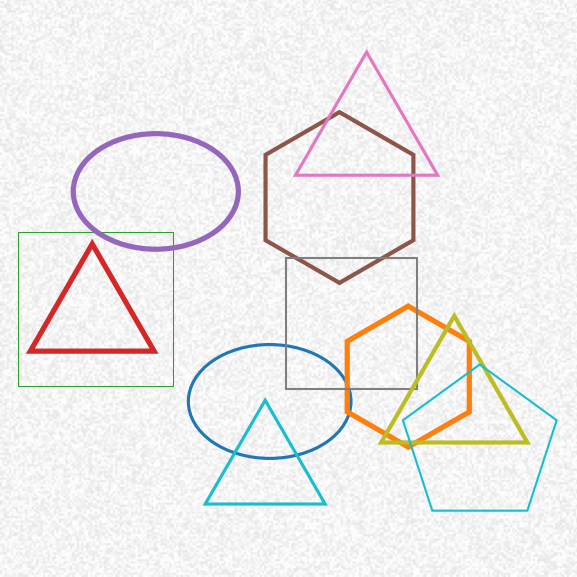[{"shape": "oval", "thickness": 1.5, "radius": 0.7, "center": [0.467, 0.304]}, {"shape": "hexagon", "thickness": 2.5, "radius": 0.61, "center": [0.707, 0.347]}, {"shape": "square", "thickness": 0.5, "radius": 0.67, "center": [0.165, 0.464]}, {"shape": "triangle", "thickness": 2.5, "radius": 0.62, "center": [0.16, 0.453]}, {"shape": "oval", "thickness": 2.5, "radius": 0.71, "center": [0.27, 0.668]}, {"shape": "hexagon", "thickness": 2, "radius": 0.74, "center": [0.588, 0.657]}, {"shape": "triangle", "thickness": 1.5, "radius": 0.71, "center": [0.635, 0.767]}, {"shape": "square", "thickness": 1, "radius": 0.57, "center": [0.609, 0.439]}, {"shape": "triangle", "thickness": 2, "radius": 0.73, "center": [0.787, 0.306]}, {"shape": "pentagon", "thickness": 1, "radius": 0.7, "center": [0.831, 0.228]}, {"shape": "triangle", "thickness": 1.5, "radius": 0.6, "center": [0.459, 0.186]}]